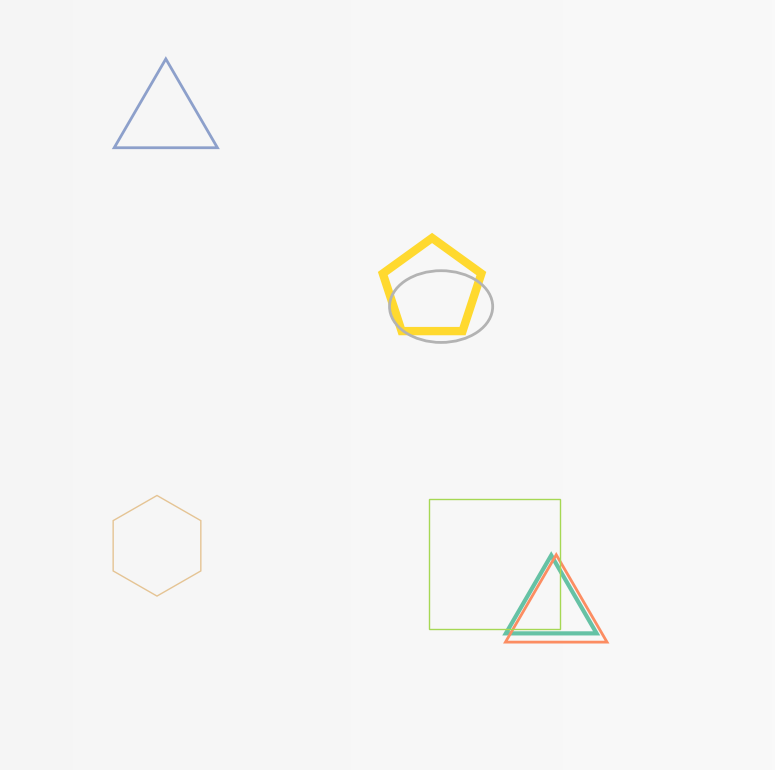[{"shape": "triangle", "thickness": 1.5, "radius": 0.34, "center": [0.711, 0.211]}, {"shape": "triangle", "thickness": 1, "radius": 0.38, "center": [0.718, 0.204]}, {"shape": "triangle", "thickness": 1, "radius": 0.38, "center": [0.214, 0.847]}, {"shape": "square", "thickness": 0.5, "radius": 0.42, "center": [0.638, 0.268]}, {"shape": "pentagon", "thickness": 3, "radius": 0.33, "center": [0.558, 0.624]}, {"shape": "hexagon", "thickness": 0.5, "radius": 0.33, "center": [0.203, 0.291]}, {"shape": "oval", "thickness": 1, "radius": 0.33, "center": [0.569, 0.602]}]